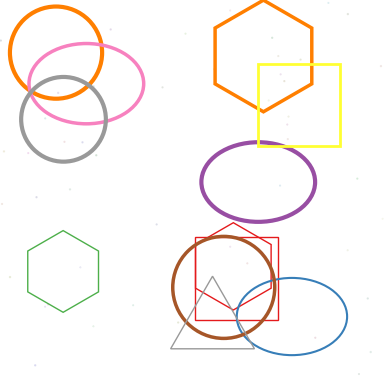[{"shape": "hexagon", "thickness": 1, "radius": 0.57, "center": [0.606, 0.308]}, {"shape": "square", "thickness": 1, "radius": 0.54, "center": [0.614, 0.276]}, {"shape": "oval", "thickness": 1.5, "radius": 0.72, "center": [0.758, 0.178]}, {"shape": "hexagon", "thickness": 1, "radius": 0.53, "center": [0.164, 0.295]}, {"shape": "oval", "thickness": 3, "radius": 0.74, "center": [0.671, 0.527]}, {"shape": "hexagon", "thickness": 2.5, "radius": 0.72, "center": [0.684, 0.855]}, {"shape": "circle", "thickness": 3, "radius": 0.6, "center": [0.146, 0.863]}, {"shape": "square", "thickness": 2, "radius": 0.53, "center": [0.776, 0.726]}, {"shape": "circle", "thickness": 2.5, "radius": 0.66, "center": [0.581, 0.253]}, {"shape": "oval", "thickness": 2.5, "radius": 0.74, "center": [0.224, 0.783]}, {"shape": "circle", "thickness": 3, "radius": 0.55, "center": [0.165, 0.69]}, {"shape": "triangle", "thickness": 1, "radius": 0.63, "center": [0.552, 0.157]}]